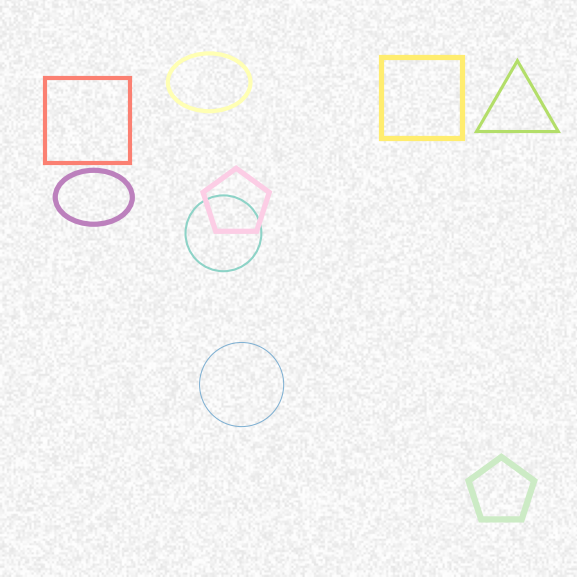[{"shape": "circle", "thickness": 1, "radius": 0.33, "center": [0.387, 0.595]}, {"shape": "oval", "thickness": 2, "radius": 0.36, "center": [0.362, 0.857]}, {"shape": "square", "thickness": 2, "radius": 0.37, "center": [0.151, 0.79]}, {"shape": "circle", "thickness": 0.5, "radius": 0.36, "center": [0.418, 0.333]}, {"shape": "triangle", "thickness": 1.5, "radius": 0.41, "center": [0.896, 0.812]}, {"shape": "pentagon", "thickness": 2.5, "radius": 0.3, "center": [0.409, 0.647]}, {"shape": "oval", "thickness": 2.5, "radius": 0.33, "center": [0.162, 0.658]}, {"shape": "pentagon", "thickness": 3, "radius": 0.3, "center": [0.868, 0.148]}, {"shape": "square", "thickness": 2.5, "radius": 0.35, "center": [0.73, 0.831]}]